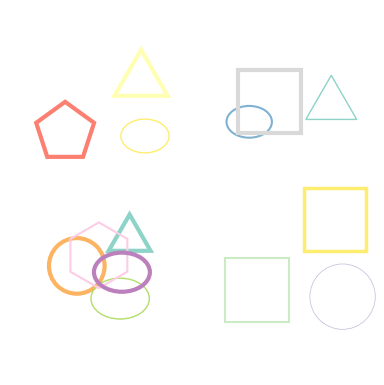[{"shape": "triangle", "thickness": 3, "radius": 0.31, "center": [0.337, 0.38]}, {"shape": "triangle", "thickness": 1, "radius": 0.38, "center": [0.86, 0.728]}, {"shape": "triangle", "thickness": 3, "radius": 0.4, "center": [0.366, 0.791]}, {"shape": "circle", "thickness": 0.5, "radius": 0.42, "center": [0.89, 0.229]}, {"shape": "pentagon", "thickness": 3, "radius": 0.4, "center": [0.169, 0.657]}, {"shape": "oval", "thickness": 1.5, "radius": 0.29, "center": [0.647, 0.684]}, {"shape": "circle", "thickness": 3, "radius": 0.36, "center": [0.199, 0.309]}, {"shape": "oval", "thickness": 1, "radius": 0.38, "center": [0.312, 0.224]}, {"shape": "hexagon", "thickness": 1.5, "radius": 0.43, "center": [0.257, 0.337]}, {"shape": "square", "thickness": 3, "radius": 0.41, "center": [0.7, 0.737]}, {"shape": "oval", "thickness": 3, "radius": 0.36, "center": [0.317, 0.293]}, {"shape": "square", "thickness": 1.5, "radius": 0.41, "center": [0.668, 0.247]}, {"shape": "oval", "thickness": 1, "radius": 0.31, "center": [0.377, 0.647]}, {"shape": "square", "thickness": 2.5, "radius": 0.41, "center": [0.87, 0.43]}]